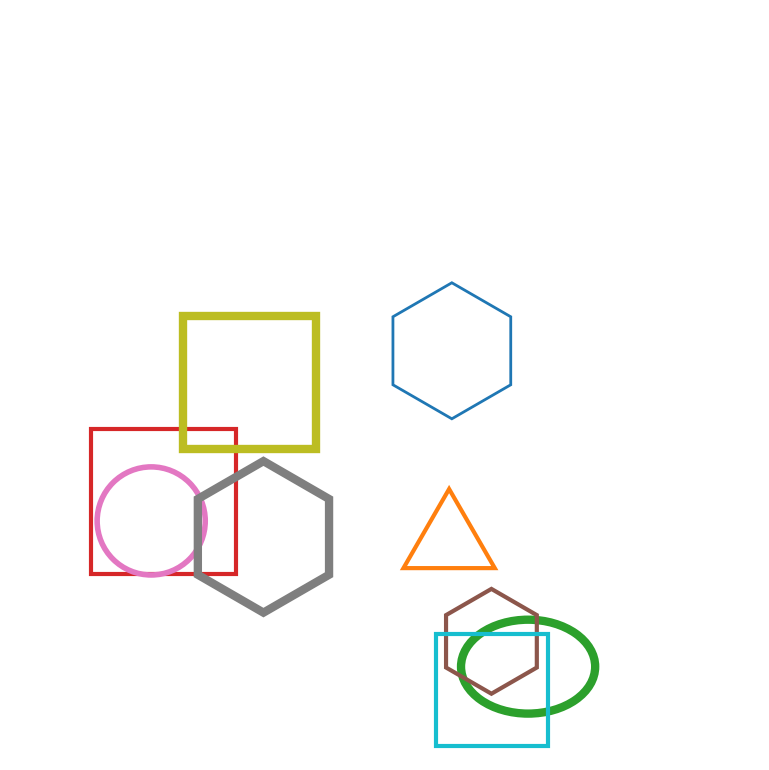[{"shape": "hexagon", "thickness": 1, "radius": 0.44, "center": [0.587, 0.544]}, {"shape": "triangle", "thickness": 1.5, "radius": 0.34, "center": [0.583, 0.296]}, {"shape": "oval", "thickness": 3, "radius": 0.44, "center": [0.686, 0.134]}, {"shape": "square", "thickness": 1.5, "radius": 0.47, "center": [0.212, 0.349]}, {"shape": "hexagon", "thickness": 1.5, "radius": 0.34, "center": [0.638, 0.167]}, {"shape": "circle", "thickness": 2, "radius": 0.35, "center": [0.196, 0.323]}, {"shape": "hexagon", "thickness": 3, "radius": 0.49, "center": [0.342, 0.303]}, {"shape": "square", "thickness": 3, "radius": 0.43, "center": [0.324, 0.503]}, {"shape": "square", "thickness": 1.5, "radius": 0.37, "center": [0.639, 0.104]}]